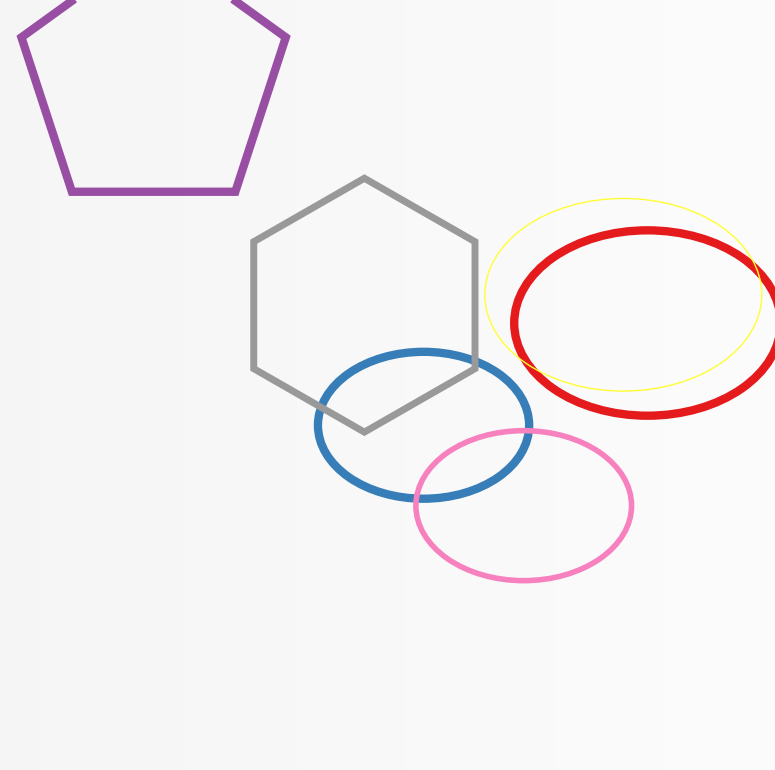[{"shape": "oval", "thickness": 3, "radius": 0.86, "center": [0.835, 0.581]}, {"shape": "oval", "thickness": 3, "radius": 0.68, "center": [0.547, 0.448]}, {"shape": "pentagon", "thickness": 3, "radius": 0.9, "center": [0.198, 0.896]}, {"shape": "oval", "thickness": 0.5, "radius": 0.89, "center": [0.804, 0.617]}, {"shape": "oval", "thickness": 2, "radius": 0.7, "center": [0.676, 0.343]}, {"shape": "hexagon", "thickness": 2.5, "radius": 0.82, "center": [0.47, 0.604]}]